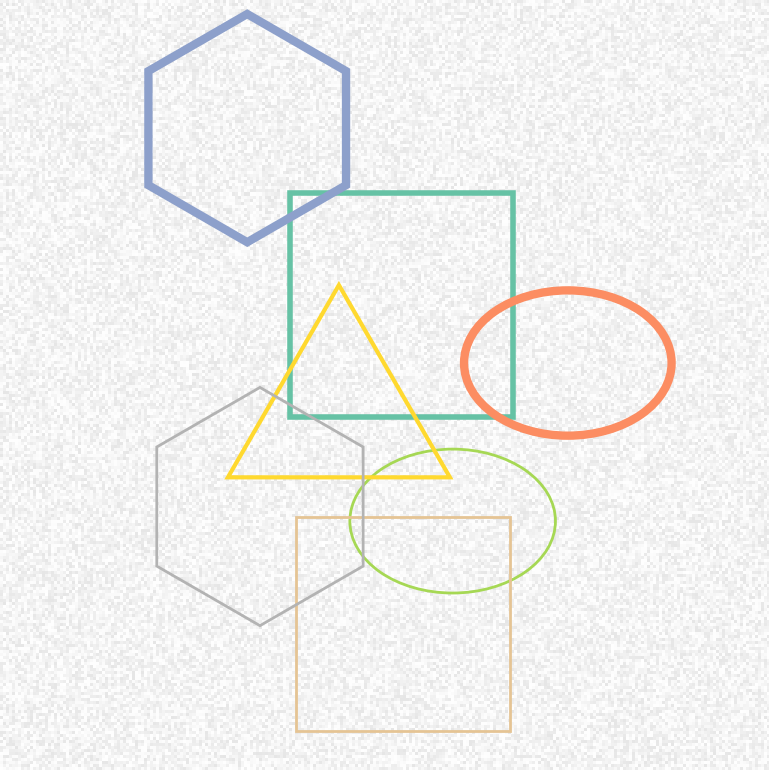[{"shape": "square", "thickness": 2, "radius": 0.73, "center": [0.521, 0.604]}, {"shape": "oval", "thickness": 3, "radius": 0.67, "center": [0.737, 0.529]}, {"shape": "hexagon", "thickness": 3, "radius": 0.74, "center": [0.321, 0.834]}, {"shape": "oval", "thickness": 1, "radius": 0.67, "center": [0.588, 0.323]}, {"shape": "triangle", "thickness": 1.5, "radius": 0.83, "center": [0.44, 0.463]}, {"shape": "square", "thickness": 1, "radius": 0.69, "center": [0.524, 0.189]}, {"shape": "hexagon", "thickness": 1, "radius": 0.77, "center": [0.338, 0.342]}]